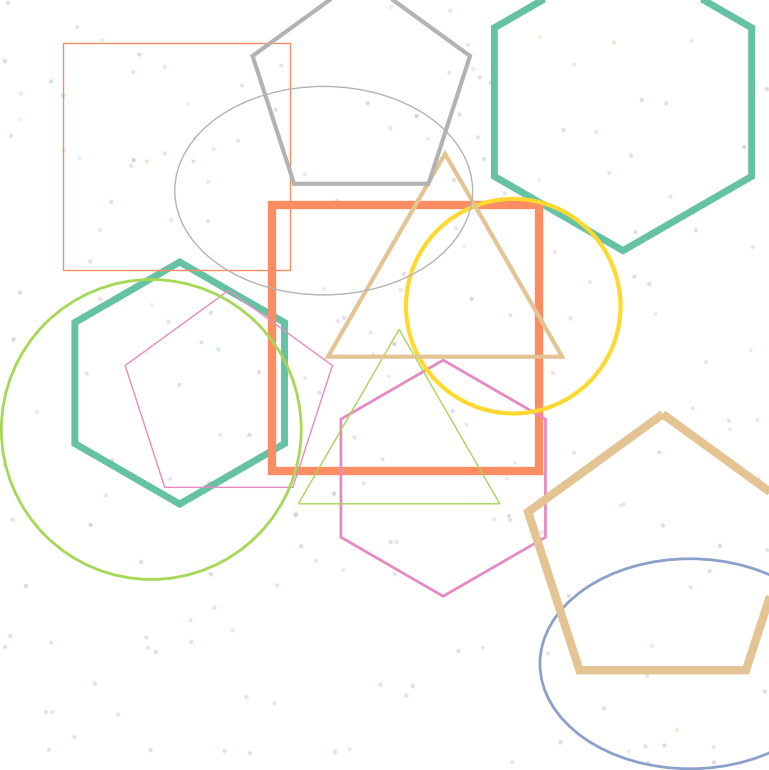[{"shape": "hexagon", "thickness": 2.5, "radius": 0.79, "center": [0.233, 0.503]}, {"shape": "hexagon", "thickness": 2.5, "radius": 0.96, "center": [0.809, 0.867]}, {"shape": "square", "thickness": 3, "radius": 0.87, "center": [0.527, 0.561]}, {"shape": "square", "thickness": 0.5, "radius": 0.74, "center": [0.229, 0.797]}, {"shape": "oval", "thickness": 1, "radius": 0.97, "center": [0.896, 0.138]}, {"shape": "hexagon", "thickness": 1, "radius": 0.77, "center": [0.576, 0.379]}, {"shape": "pentagon", "thickness": 0.5, "radius": 0.71, "center": [0.297, 0.482]}, {"shape": "circle", "thickness": 1, "radius": 0.97, "center": [0.196, 0.442]}, {"shape": "triangle", "thickness": 0.5, "radius": 0.75, "center": [0.518, 0.421]}, {"shape": "circle", "thickness": 1.5, "radius": 0.7, "center": [0.667, 0.602]}, {"shape": "pentagon", "thickness": 3, "radius": 0.92, "center": [0.861, 0.278]}, {"shape": "triangle", "thickness": 1.5, "radius": 0.88, "center": [0.578, 0.625]}, {"shape": "pentagon", "thickness": 1.5, "radius": 0.74, "center": [0.469, 0.881]}, {"shape": "oval", "thickness": 0.5, "radius": 0.97, "center": [0.42, 0.752]}]